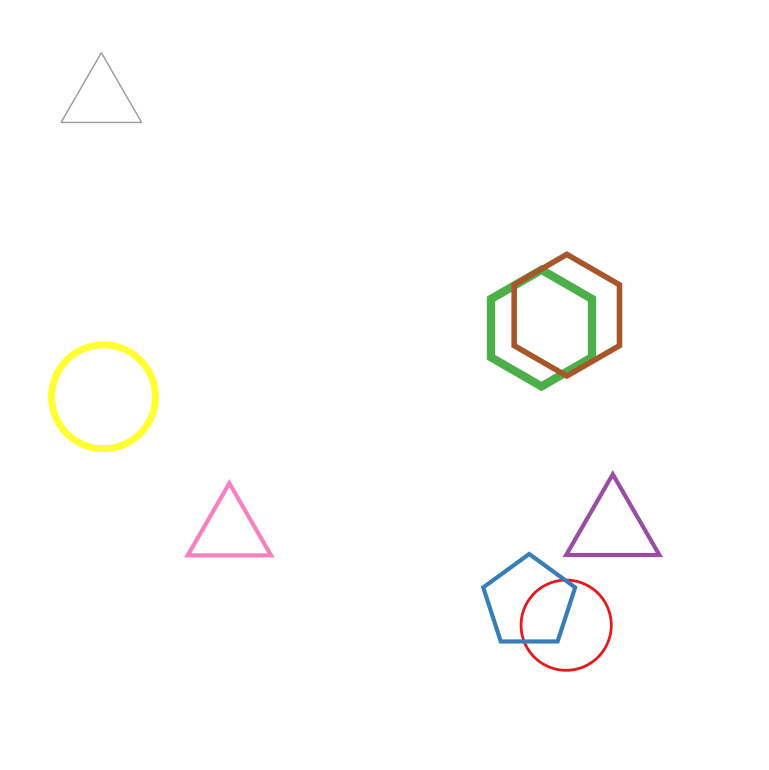[{"shape": "circle", "thickness": 1, "radius": 0.29, "center": [0.735, 0.188]}, {"shape": "pentagon", "thickness": 1.5, "radius": 0.31, "center": [0.687, 0.218]}, {"shape": "hexagon", "thickness": 3, "radius": 0.38, "center": [0.703, 0.574]}, {"shape": "triangle", "thickness": 1.5, "radius": 0.35, "center": [0.796, 0.314]}, {"shape": "circle", "thickness": 2.5, "radius": 0.34, "center": [0.134, 0.485]}, {"shape": "hexagon", "thickness": 2, "radius": 0.39, "center": [0.736, 0.591]}, {"shape": "triangle", "thickness": 1.5, "radius": 0.31, "center": [0.298, 0.31]}, {"shape": "triangle", "thickness": 0.5, "radius": 0.3, "center": [0.132, 0.871]}]